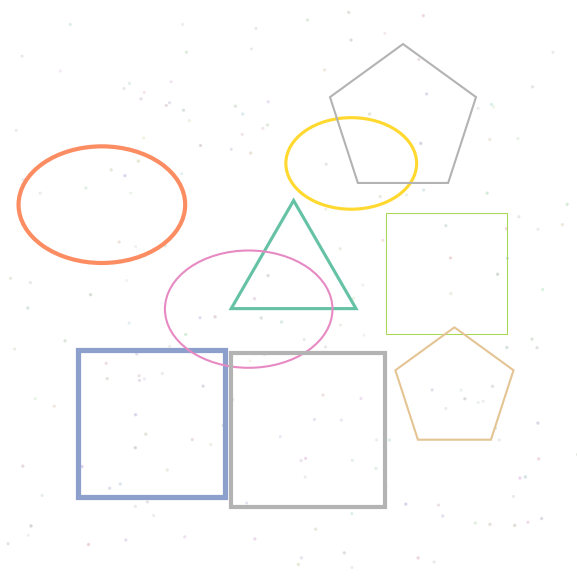[{"shape": "triangle", "thickness": 1.5, "radius": 0.62, "center": [0.508, 0.527]}, {"shape": "oval", "thickness": 2, "radius": 0.72, "center": [0.176, 0.645]}, {"shape": "square", "thickness": 2.5, "radius": 0.64, "center": [0.262, 0.265]}, {"shape": "oval", "thickness": 1, "radius": 0.73, "center": [0.431, 0.464]}, {"shape": "square", "thickness": 0.5, "radius": 0.52, "center": [0.773, 0.525]}, {"shape": "oval", "thickness": 1.5, "radius": 0.57, "center": [0.608, 0.716]}, {"shape": "pentagon", "thickness": 1, "radius": 0.54, "center": [0.787, 0.325]}, {"shape": "pentagon", "thickness": 1, "radius": 0.66, "center": [0.698, 0.79]}, {"shape": "square", "thickness": 2, "radius": 0.67, "center": [0.533, 0.254]}]